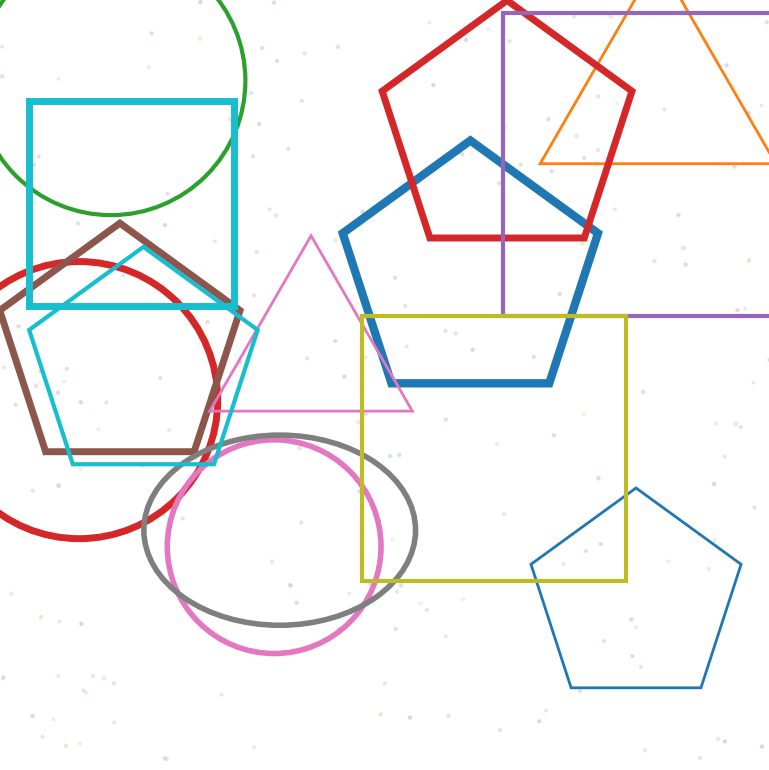[{"shape": "pentagon", "thickness": 3, "radius": 0.87, "center": [0.611, 0.643]}, {"shape": "pentagon", "thickness": 1, "radius": 0.72, "center": [0.826, 0.223]}, {"shape": "triangle", "thickness": 1, "radius": 0.88, "center": [0.855, 0.876]}, {"shape": "circle", "thickness": 1.5, "radius": 0.87, "center": [0.144, 0.895]}, {"shape": "pentagon", "thickness": 2.5, "radius": 0.85, "center": [0.659, 0.829]}, {"shape": "circle", "thickness": 2.5, "radius": 0.9, "center": [0.103, 0.48]}, {"shape": "square", "thickness": 1.5, "radius": 0.98, "center": [0.85, 0.786]}, {"shape": "pentagon", "thickness": 2.5, "radius": 0.82, "center": [0.156, 0.546]}, {"shape": "triangle", "thickness": 1, "radius": 0.76, "center": [0.404, 0.542]}, {"shape": "circle", "thickness": 2, "radius": 0.69, "center": [0.356, 0.29]}, {"shape": "oval", "thickness": 2, "radius": 0.88, "center": [0.363, 0.311]}, {"shape": "square", "thickness": 1.5, "radius": 0.86, "center": [0.642, 0.418]}, {"shape": "pentagon", "thickness": 1.5, "radius": 0.78, "center": [0.186, 0.523]}, {"shape": "square", "thickness": 2.5, "radius": 0.67, "center": [0.171, 0.736]}]